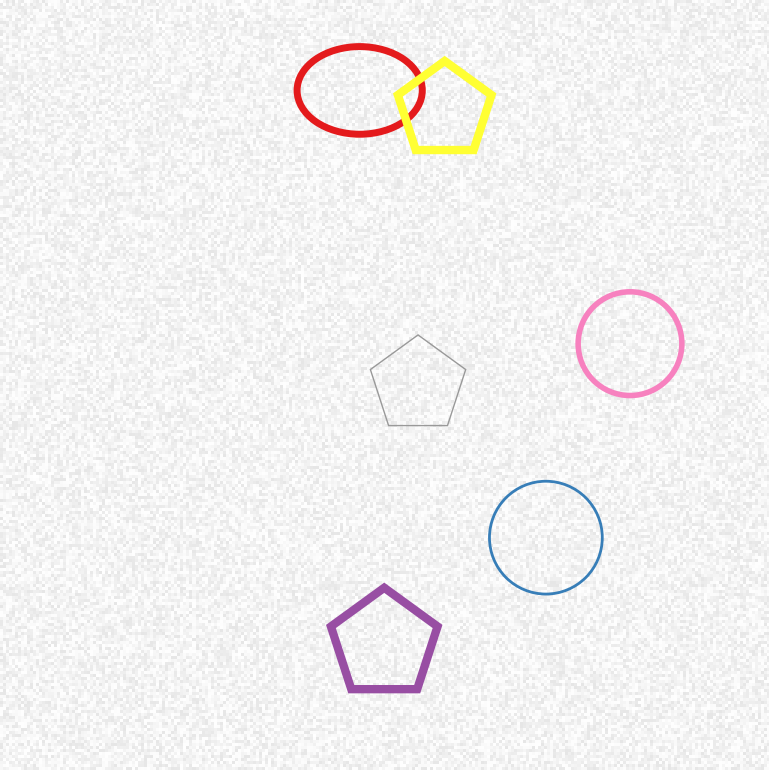[{"shape": "oval", "thickness": 2.5, "radius": 0.41, "center": [0.467, 0.883]}, {"shape": "circle", "thickness": 1, "radius": 0.37, "center": [0.709, 0.302]}, {"shape": "pentagon", "thickness": 3, "radius": 0.36, "center": [0.499, 0.164]}, {"shape": "pentagon", "thickness": 3, "radius": 0.32, "center": [0.578, 0.857]}, {"shape": "circle", "thickness": 2, "radius": 0.34, "center": [0.818, 0.554]}, {"shape": "pentagon", "thickness": 0.5, "radius": 0.33, "center": [0.543, 0.5]}]